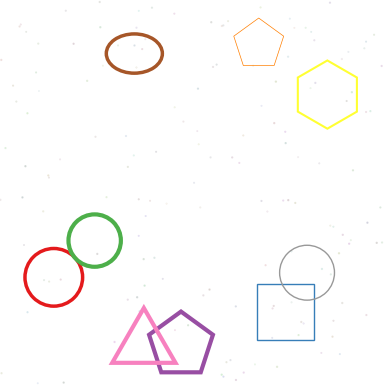[{"shape": "circle", "thickness": 2.5, "radius": 0.37, "center": [0.14, 0.28]}, {"shape": "square", "thickness": 1, "radius": 0.37, "center": [0.741, 0.19]}, {"shape": "circle", "thickness": 3, "radius": 0.34, "center": [0.246, 0.375]}, {"shape": "pentagon", "thickness": 3, "radius": 0.44, "center": [0.47, 0.104]}, {"shape": "pentagon", "thickness": 0.5, "radius": 0.34, "center": [0.672, 0.885]}, {"shape": "hexagon", "thickness": 1.5, "radius": 0.44, "center": [0.85, 0.754]}, {"shape": "oval", "thickness": 2.5, "radius": 0.36, "center": [0.349, 0.861]}, {"shape": "triangle", "thickness": 3, "radius": 0.47, "center": [0.374, 0.105]}, {"shape": "circle", "thickness": 1, "radius": 0.36, "center": [0.798, 0.292]}]